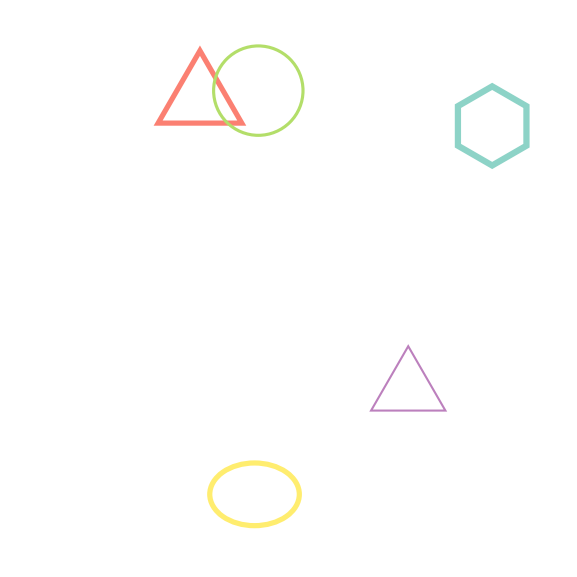[{"shape": "hexagon", "thickness": 3, "radius": 0.34, "center": [0.852, 0.781]}, {"shape": "triangle", "thickness": 2.5, "radius": 0.42, "center": [0.346, 0.828]}, {"shape": "circle", "thickness": 1.5, "radius": 0.39, "center": [0.447, 0.842]}, {"shape": "triangle", "thickness": 1, "radius": 0.37, "center": [0.707, 0.325]}, {"shape": "oval", "thickness": 2.5, "radius": 0.39, "center": [0.441, 0.143]}]